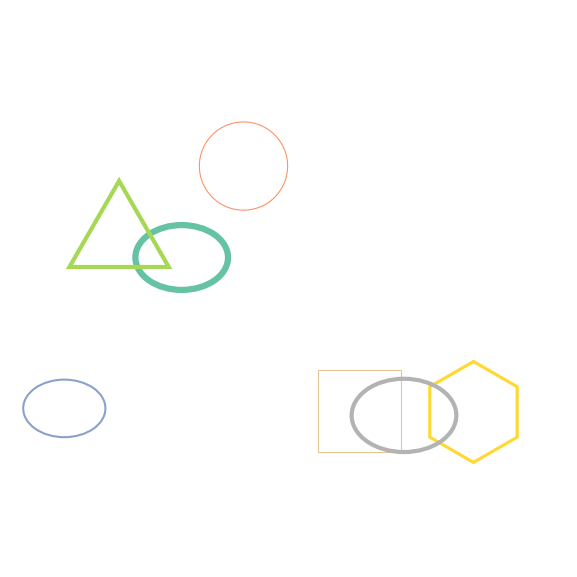[{"shape": "oval", "thickness": 3, "radius": 0.4, "center": [0.315, 0.553]}, {"shape": "circle", "thickness": 0.5, "radius": 0.38, "center": [0.422, 0.712]}, {"shape": "oval", "thickness": 1, "radius": 0.36, "center": [0.111, 0.292]}, {"shape": "triangle", "thickness": 2, "radius": 0.5, "center": [0.206, 0.586]}, {"shape": "hexagon", "thickness": 1.5, "radius": 0.44, "center": [0.82, 0.286]}, {"shape": "square", "thickness": 0.5, "radius": 0.36, "center": [0.623, 0.287]}, {"shape": "oval", "thickness": 2, "radius": 0.45, "center": [0.7, 0.28]}]